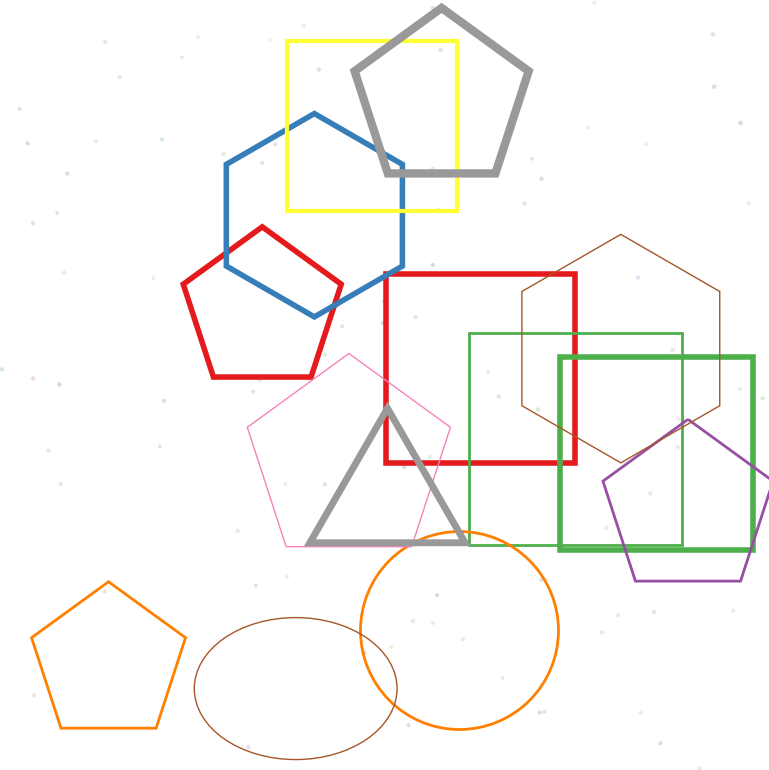[{"shape": "square", "thickness": 2, "radius": 0.61, "center": [0.624, 0.521]}, {"shape": "pentagon", "thickness": 2, "radius": 0.54, "center": [0.341, 0.598]}, {"shape": "hexagon", "thickness": 2, "radius": 0.66, "center": [0.408, 0.72]}, {"shape": "square", "thickness": 2, "radius": 0.63, "center": [0.852, 0.411]}, {"shape": "square", "thickness": 1, "radius": 0.69, "center": [0.747, 0.43]}, {"shape": "pentagon", "thickness": 1, "radius": 0.58, "center": [0.894, 0.339]}, {"shape": "pentagon", "thickness": 1, "radius": 0.53, "center": [0.141, 0.139]}, {"shape": "circle", "thickness": 1, "radius": 0.64, "center": [0.597, 0.181]}, {"shape": "square", "thickness": 1.5, "radius": 0.55, "center": [0.483, 0.836]}, {"shape": "oval", "thickness": 0.5, "radius": 0.66, "center": [0.384, 0.106]}, {"shape": "hexagon", "thickness": 0.5, "radius": 0.74, "center": [0.806, 0.547]}, {"shape": "pentagon", "thickness": 0.5, "radius": 0.69, "center": [0.453, 0.402]}, {"shape": "pentagon", "thickness": 3, "radius": 0.59, "center": [0.574, 0.871]}, {"shape": "triangle", "thickness": 2.5, "radius": 0.58, "center": [0.503, 0.353]}]